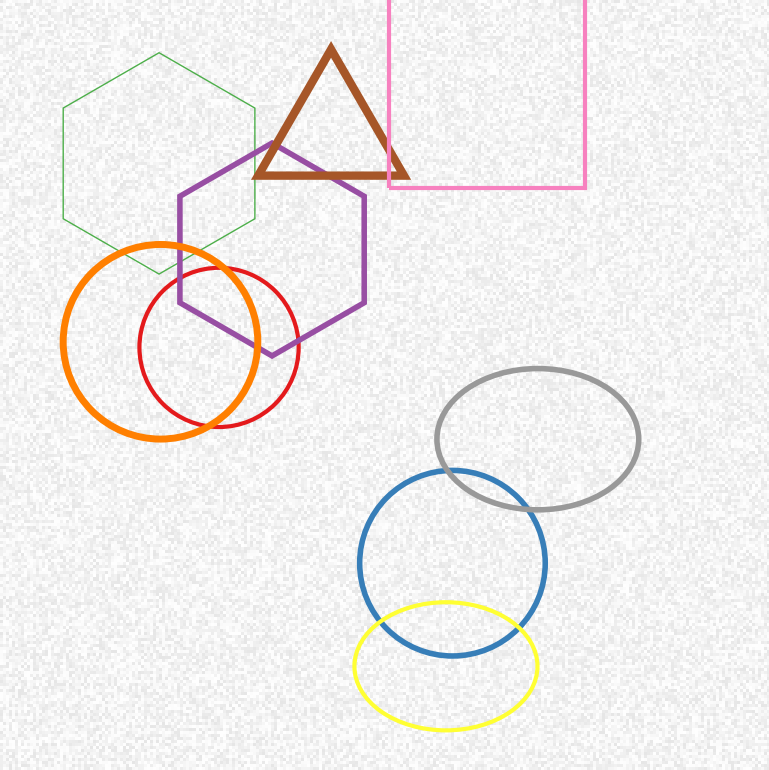[{"shape": "circle", "thickness": 1.5, "radius": 0.52, "center": [0.284, 0.549]}, {"shape": "circle", "thickness": 2, "radius": 0.6, "center": [0.588, 0.269]}, {"shape": "hexagon", "thickness": 0.5, "radius": 0.72, "center": [0.207, 0.788]}, {"shape": "hexagon", "thickness": 2, "radius": 0.69, "center": [0.353, 0.676]}, {"shape": "circle", "thickness": 2.5, "radius": 0.63, "center": [0.208, 0.556]}, {"shape": "oval", "thickness": 1.5, "radius": 0.59, "center": [0.579, 0.135]}, {"shape": "triangle", "thickness": 3, "radius": 0.55, "center": [0.43, 0.827]}, {"shape": "square", "thickness": 1.5, "radius": 0.64, "center": [0.633, 0.883]}, {"shape": "oval", "thickness": 2, "radius": 0.66, "center": [0.698, 0.43]}]